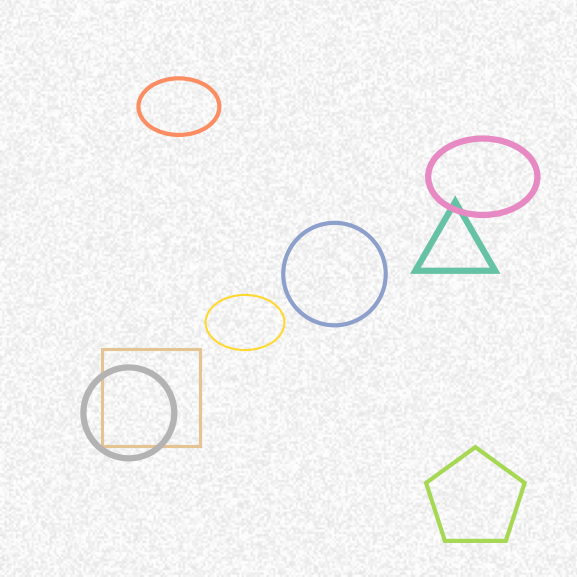[{"shape": "triangle", "thickness": 3, "radius": 0.4, "center": [0.788, 0.57]}, {"shape": "oval", "thickness": 2, "radius": 0.35, "center": [0.31, 0.814]}, {"shape": "circle", "thickness": 2, "radius": 0.44, "center": [0.579, 0.525]}, {"shape": "oval", "thickness": 3, "radius": 0.47, "center": [0.836, 0.693]}, {"shape": "pentagon", "thickness": 2, "radius": 0.45, "center": [0.823, 0.135]}, {"shape": "oval", "thickness": 1, "radius": 0.34, "center": [0.424, 0.441]}, {"shape": "square", "thickness": 1.5, "radius": 0.42, "center": [0.262, 0.311]}, {"shape": "circle", "thickness": 3, "radius": 0.39, "center": [0.223, 0.284]}]